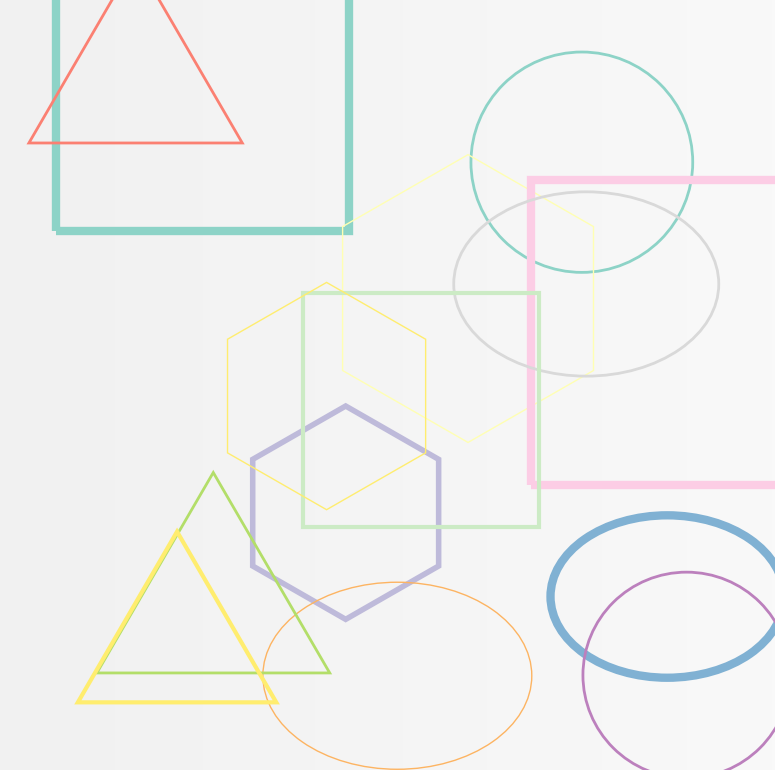[{"shape": "circle", "thickness": 1, "radius": 0.72, "center": [0.751, 0.789]}, {"shape": "square", "thickness": 3, "radius": 0.95, "center": [0.261, 0.889]}, {"shape": "hexagon", "thickness": 0.5, "radius": 0.93, "center": [0.604, 0.612]}, {"shape": "hexagon", "thickness": 2, "radius": 0.69, "center": [0.446, 0.334]}, {"shape": "triangle", "thickness": 1, "radius": 0.79, "center": [0.175, 0.894]}, {"shape": "oval", "thickness": 3, "radius": 0.75, "center": [0.861, 0.225]}, {"shape": "oval", "thickness": 0.5, "radius": 0.87, "center": [0.513, 0.122]}, {"shape": "triangle", "thickness": 1, "radius": 0.87, "center": [0.275, 0.213]}, {"shape": "square", "thickness": 3, "radius": 0.99, "center": [0.884, 0.568]}, {"shape": "oval", "thickness": 1, "radius": 0.85, "center": [0.756, 0.631]}, {"shape": "circle", "thickness": 1, "radius": 0.67, "center": [0.886, 0.123]}, {"shape": "square", "thickness": 1.5, "radius": 0.76, "center": [0.543, 0.467]}, {"shape": "triangle", "thickness": 1.5, "radius": 0.74, "center": [0.228, 0.162]}, {"shape": "hexagon", "thickness": 0.5, "radius": 0.74, "center": [0.421, 0.486]}]